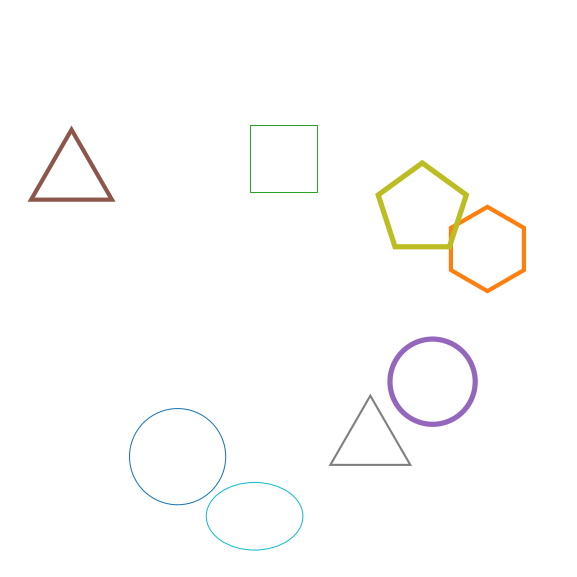[{"shape": "circle", "thickness": 0.5, "radius": 0.42, "center": [0.308, 0.208]}, {"shape": "hexagon", "thickness": 2, "radius": 0.36, "center": [0.844, 0.568]}, {"shape": "square", "thickness": 0.5, "radius": 0.29, "center": [0.491, 0.725]}, {"shape": "circle", "thickness": 2.5, "radius": 0.37, "center": [0.749, 0.338]}, {"shape": "triangle", "thickness": 2, "radius": 0.4, "center": [0.124, 0.694]}, {"shape": "triangle", "thickness": 1, "radius": 0.4, "center": [0.641, 0.234]}, {"shape": "pentagon", "thickness": 2.5, "radius": 0.4, "center": [0.731, 0.637]}, {"shape": "oval", "thickness": 0.5, "radius": 0.42, "center": [0.441, 0.105]}]